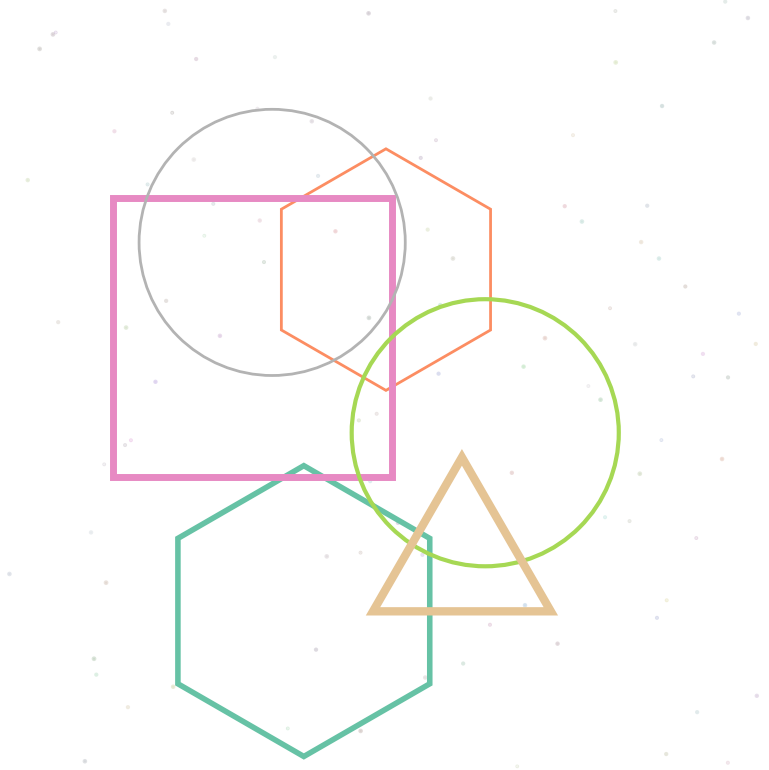[{"shape": "hexagon", "thickness": 2, "radius": 0.94, "center": [0.395, 0.206]}, {"shape": "hexagon", "thickness": 1, "radius": 0.78, "center": [0.501, 0.65]}, {"shape": "square", "thickness": 2.5, "radius": 0.9, "center": [0.328, 0.562]}, {"shape": "circle", "thickness": 1.5, "radius": 0.87, "center": [0.63, 0.438]}, {"shape": "triangle", "thickness": 3, "radius": 0.67, "center": [0.6, 0.273]}, {"shape": "circle", "thickness": 1, "radius": 0.86, "center": [0.353, 0.685]}]